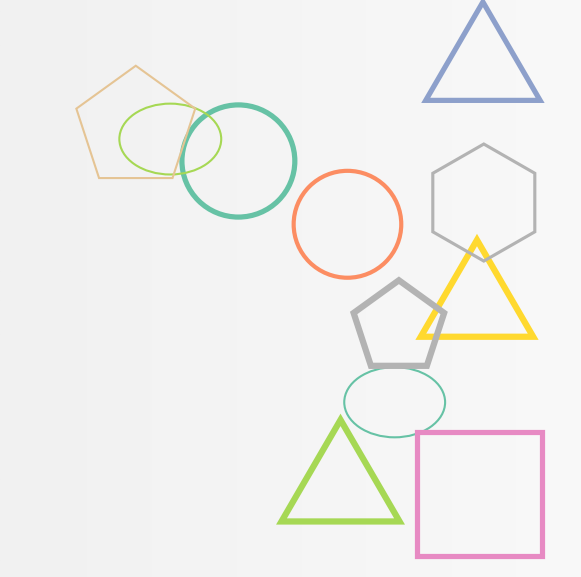[{"shape": "oval", "thickness": 1, "radius": 0.43, "center": [0.679, 0.303]}, {"shape": "circle", "thickness": 2.5, "radius": 0.49, "center": [0.41, 0.72]}, {"shape": "circle", "thickness": 2, "radius": 0.46, "center": [0.598, 0.611]}, {"shape": "triangle", "thickness": 2.5, "radius": 0.57, "center": [0.831, 0.882]}, {"shape": "square", "thickness": 2.5, "radius": 0.54, "center": [0.825, 0.144]}, {"shape": "triangle", "thickness": 3, "radius": 0.59, "center": [0.586, 0.155]}, {"shape": "oval", "thickness": 1, "radius": 0.44, "center": [0.293, 0.758]}, {"shape": "triangle", "thickness": 3, "radius": 0.56, "center": [0.821, 0.472]}, {"shape": "pentagon", "thickness": 1, "radius": 0.54, "center": [0.234, 0.778]}, {"shape": "pentagon", "thickness": 3, "radius": 0.41, "center": [0.686, 0.432]}, {"shape": "hexagon", "thickness": 1.5, "radius": 0.51, "center": [0.832, 0.648]}]